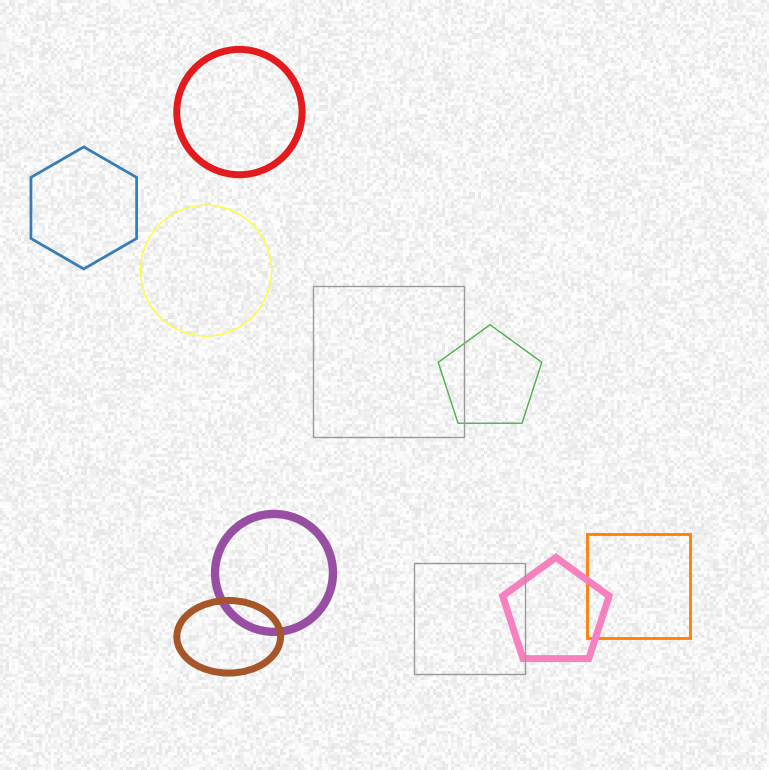[{"shape": "circle", "thickness": 2.5, "radius": 0.41, "center": [0.311, 0.854]}, {"shape": "hexagon", "thickness": 1, "radius": 0.4, "center": [0.109, 0.73]}, {"shape": "pentagon", "thickness": 0.5, "radius": 0.35, "center": [0.636, 0.508]}, {"shape": "circle", "thickness": 3, "radius": 0.38, "center": [0.356, 0.256]}, {"shape": "square", "thickness": 1, "radius": 0.34, "center": [0.83, 0.239]}, {"shape": "circle", "thickness": 0.5, "radius": 0.43, "center": [0.268, 0.649]}, {"shape": "oval", "thickness": 2.5, "radius": 0.34, "center": [0.297, 0.173]}, {"shape": "pentagon", "thickness": 2.5, "radius": 0.36, "center": [0.722, 0.203]}, {"shape": "square", "thickness": 0.5, "radius": 0.49, "center": [0.504, 0.53]}, {"shape": "square", "thickness": 0.5, "radius": 0.36, "center": [0.61, 0.196]}]